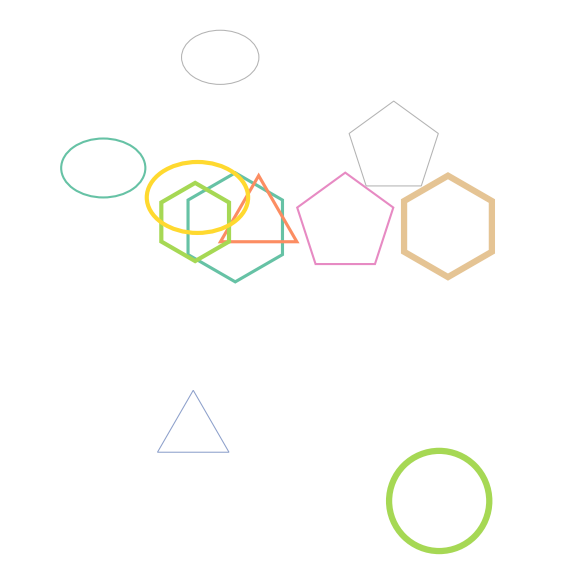[{"shape": "hexagon", "thickness": 1.5, "radius": 0.47, "center": [0.407, 0.606]}, {"shape": "oval", "thickness": 1, "radius": 0.36, "center": [0.179, 0.708]}, {"shape": "triangle", "thickness": 1.5, "radius": 0.38, "center": [0.448, 0.619]}, {"shape": "triangle", "thickness": 0.5, "radius": 0.36, "center": [0.335, 0.252]}, {"shape": "pentagon", "thickness": 1, "radius": 0.44, "center": [0.598, 0.613]}, {"shape": "hexagon", "thickness": 2, "radius": 0.34, "center": [0.338, 0.615]}, {"shape": "circle", "thickness": 3, "radius": 0.43, "center": [0.76, 0.132]}, {"shape": "oval", "thickness": 2, "radius": 0.44, "center": [0.342, 0.657]}, {"shape": "hexagon", "thickness": 3, "radius": 0.44, "center": [0.776, 0.607]}, {"shape": "oval", "thickness": 0.5, "radius": 0.33, "center": [0.381, 0.9]}, {"shape": "pentagon", "thickness": 0.5, "radius": 0.41, "center": [0.682, 0.743]}]